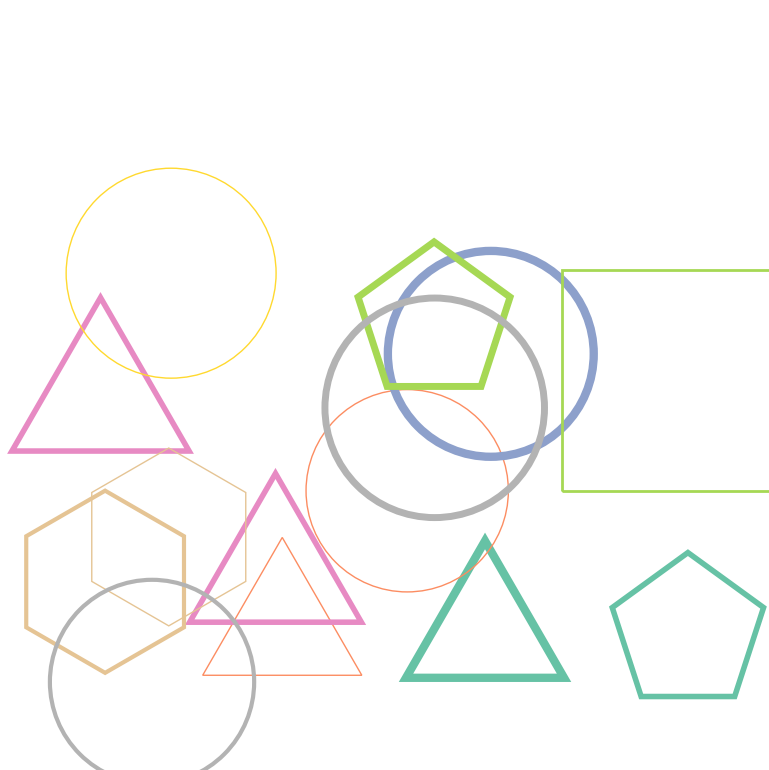[{"shape": "triangle", "thickness": 3, "radius": 0.59, "center": [0.63, 0.179]}, {"shape": "pentagon", "thickness": 2, "radius": 0.52, "center": [0.893, 0.179]}, {"shape": "triangle", "thickness": 0.5, "radius": 0.6, "center": [0.367, 0.183]}, {"shape": "circle", "thickness": 0.5, "radius": 0.66, "center": [0.529, 0.363]}, {"shape": "circle", "thickness": 3, "radius": 0.67, "center": [0.637, 0.54]}, {"shape": "triangle", "thickness": 2, "radius": 0.64, "center": [0.358, 0.256]}, {"shape": "triangle", "thickness": 2, "radius": 0.66, "center": [0.131, 0.481]}, {"shape": "pentagon", "thickness": 2.5, "radius": 0.52, "center": [0.564, 0.582]}, {"shape": "square", "thickness": 1, "radius": 0.72, "center": [0.874, 0.506]}, {"shape": "circle", "thickness": 0.5, "radius": 0.68, "center": [0.222, 0.645]}, {"shape": "hexagon", "thickness": 0.5, "radius": 0.58, "center": [0.219, 0.303]}, {"shape": "hexagon", "thickness": 1.5, "radius": 0.59, "center": [0.137, 0.244]}, {"shape": "circle", "thickness": 2.5, "radius": 0.71, "center": [0.565, 0.47]}, {"shape": "circle", "thickness": 1.5, "radius": 0.66, "center": [0.197, 0.114]}]